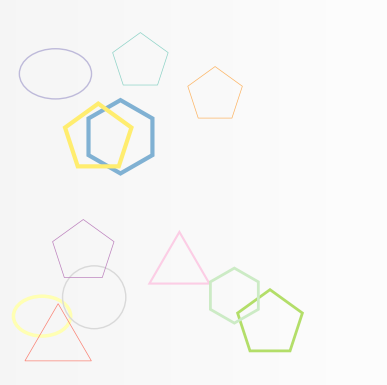[{"shape": "pentagon", "thickness": 0.5, "radius": 0.38, "center": [0.362, 0.84]}, {"shape": "oval", "thickness": 2.5, "radius": 0.37, "center": [0.108, 0.179]}, {"shape": "oval", "thickness": 1, "radius": 0.47, "center": [0.143, 0.808]}, {"shape": "triangle", "thickness": 0.5, "radius": 0.5, "center": [0.15, 0.112]}, {"shape": "hexagon", "thickness": 3, "radius": 0.48, "center": [0.311, 0.645]}, {"shape": "pentagon", "thickness": 0.5, "radius": 0.37, "center": [0.555, 0.753]}, {"shape": "pentagon", "thickness": 2, "radius": 0.44, "center": [0.697, 0.16]}, {"shape": "triangle", "thickness": 1.5, "radius": 0.45, "center": [0.463, 0.308]}, {"shape": "circle", "thickness": 1, "radius": 0.41, "center": [0.243, 0.228]}, {"shape": "pentagon", "thickness": 0.5, "radius": 0.42, "center": [0.215, 0.347]}, {"shape": "hexagon", "thickness": 2, "radius": 0.36, "center": [0.605, 0.232]}, {"shape": "pentagon", "thickness": 3, "radius": 0.45, "center": [0.254, 0.641]}]